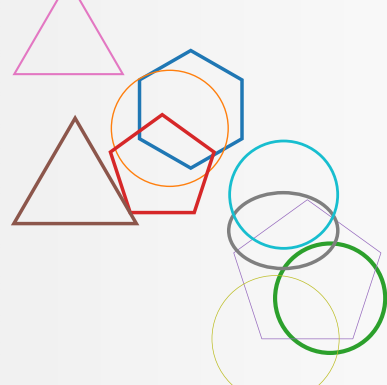[{"shape": "hexagon", "thickness": 2.5, "radius": 0.76, "center": [0.492, 0.716]}, {"shape": "circle", "thickness": 1, "radius": 0.75, "center": [0.438, 0.667]}, {"shape": "circle", "thickness": 3, "radius": 0.71, "center": [0.852, 0.225]}, {"shape": "pentagon", "thickness": 2.5, "radius": 0.7, "center": [0.419, 0.562]}, {"shape": "pentagon", "thickness": 0.5, "radius": 1.0, "center": [0.793, 0.281]}, {"shape": "triangle", "thickness": 2.5, "radius": 0.91, "center": [0.194, 0.51]}, {"shape": "triangle", "thickness": 1.5, "radius": 0.81, "center": [0.177, 0.888]}, {"shape": "oval", "thickness": 2.5, "radius": 0.7, "center": [0.731, 0.401]}, {"shape": "circle", "thickness": 0.5, "radius": 0.82, "center": [0.711, 0.12]}, {"shape": "circle", "thickness": 2, "radius": 0.7, "center": [0.732, 0.494]}]